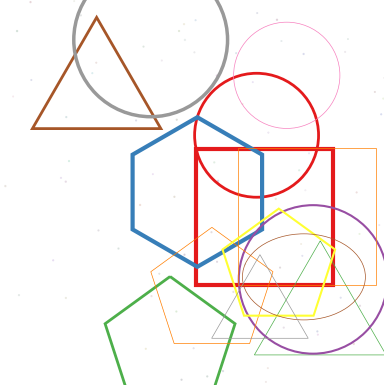[{"shape": "circle", "thickness": 2, "radius": 0.8, "center": [0.666, 0.649]}, {"shape": "square", "thickness": 3, "radius": 0.89, "center": [0.686, 0.437]}, {"shape": "hexagon", "thickness": 3, "radius": 0.97, "center": [0.513, 0.501]}, {"shape": "pentagon", "thickness": 2, "radius": 0.89, "center": [0.442, 0.104]}, {"shape": "triangle", "thickness": 0.5, "radius": 0.99, "center": [0.832, 0.177]}, {"shape": "circle", "thickness": 1.5, "radius": 0.96, "center": [0.813, 0.274]}, {"shape": "square", "thickness": 0.5, "radius": 0.89, "center": [0.798, 0.438]}, {"shape": "pentagon", "thickness": 0.5, "radius": 0.83, "center": [0.55, 0.243]}, {"shape": "pentagon", "thickness": 1.5, "radius": 0.77, "center": [0.724, 0.304]}, {"shape": "oval", "thickness": 0.5, "radius": 0.8, "center": [0.789, 0.281]}, {"shape": "triangle", "thickness": 2, "radius": 0.96, "center": [0.251, 0.762]}, {"shape": "circle", "thickness": 0.5, "radius": 0.69, "center": [0.745, 0.804]}, {"shape": "circle", "thickness": 2.5, "radius": 1.0, "center": [0.391, 0.897]}, {"shape": "triangle", "thickness": 0.5, "radius": 0.72, "center": [0.675, 0.194]}]